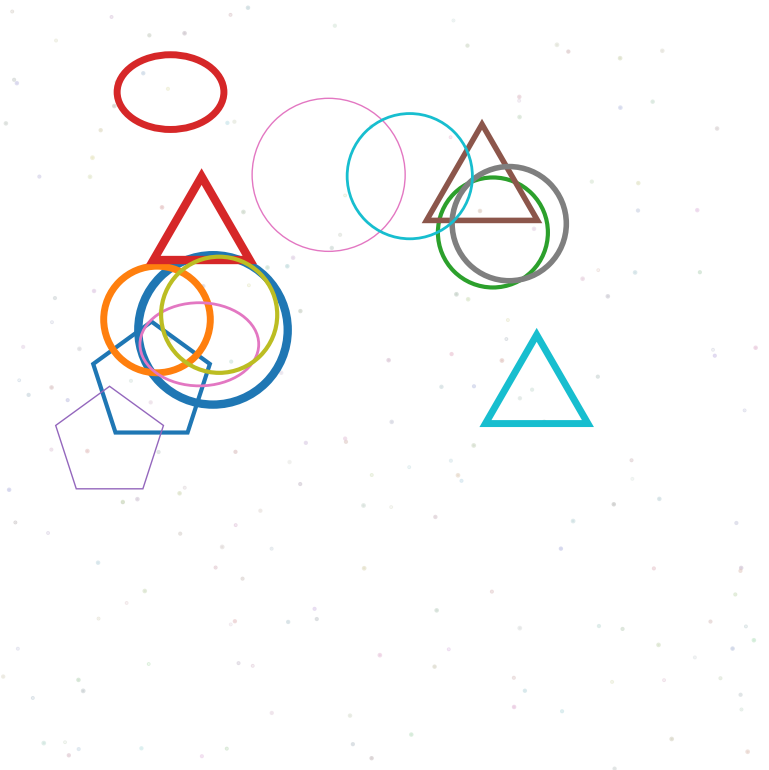[{"shape": "circle", "thickness": 3, "radius": 0.49, "center": [0.277, 0.572]}, {"shape": "pentagon", "thickness": 1.5, "radius": 0.4, "center": [0.197, 0.503]}, {"shape": "circle", "thickness": 2.5, "radius": 0.35, "center": [0.204, 0.585]}, {"shape": "circle", "thickness": 1.5, "radius": 0.36, "center": [0.64, 0.698]}, {"shape": "triangle", "thickness": 3, "radius": 0.36, "center": [0.262, 0.698]}, {"shape": "oval", "thickness": 2.5, "radius": 0.35, "center": [0.221, 0.88]}, {"shape": "pentagon", "thickness": 0.5, "radius": 0.37, "center": [0.142, 0.425]}, {"shape": "triangle", "thickness": 2, "radius": 0.42, "center": [0.626, 0.755]}, {"shape": "circle", "thickness": 0.5, "radius": 0.5, "center": [0.427, 0.773]}, {"shape": "oval", "thickness": 1, "radius": 0.39, "center": [0.259, 0.553]}, {"shape": "circle", "thickness": 2, "radius": 0.37, "center": [0.661, 0.71]}, {"shape": "circle", "thickness": 1.5, "radius": 0.38, "center": [0.285, 0.591]}, {"shape": "triangle", "thickness": 2.5, "radius": 0.38, "center": [0.697, 0.488]}, {"shape": "circle", "thickness": 1, "radius": 0.41, "center": [0.532, 0.771]}]